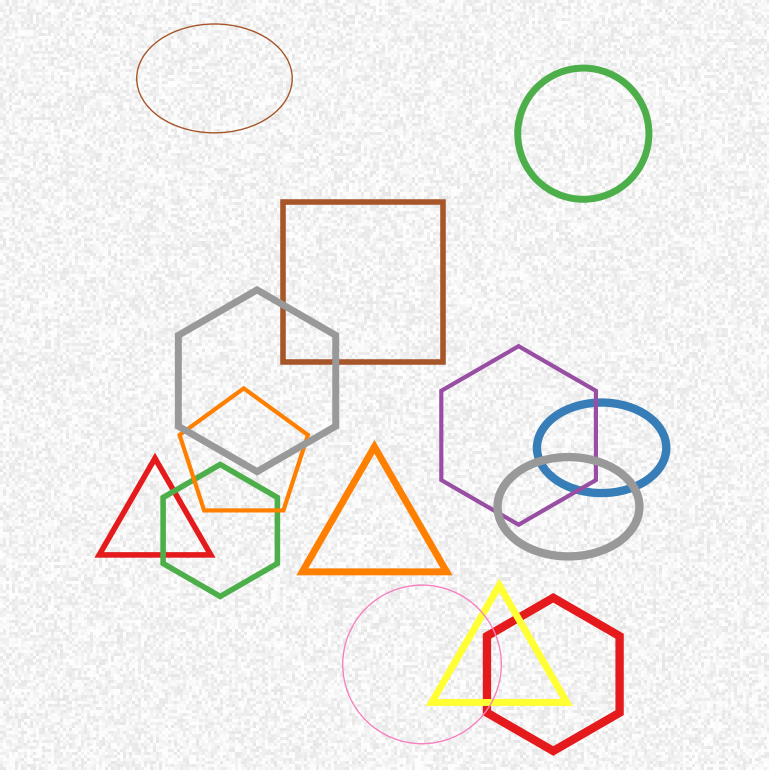[{"shape": "triangle", "thickness": 2, "radius": 0.42, "center": [0.201, 0.321]}, {"shape": "hexagon", "thickness": 3, "radius": 0.5, "center": [0.719, 0.124]}, {"shape": "oval", "thickness": 3, "radius": 0.42, "center": [0.781, 0.418]}, {"shape": "circle", "thickness": 2.5, "radius": 0.43, "center": [0.758, 0.826]}, {"shape": "hexagon", "thickness": 2, "radius": 0.43, "center": [0.286, 0.311]}, {"shape": "hexagon", "thickness": 1.5, "radius": 0.58, "center": [0.674, 0.434]}, {"shape": "pentagon", "thickness": 1.5, "radius": 0.44, "center": [0.317, 0.408]}, {"shape": "triangle", "thickness": 2.5, "radius": 0.54, "center": [0.486, 0.311]}, {"shape": "triangle", "thickness": 2.5, "radius": 0.51, "center": [0.648, 0.138]}, {"shape": "oval", "thickness": 0.5, "radius": 0.5, "center": [0.279, 0.898]}, {"shape": "square", "thickness": 2, "radius": 0.52, "center": [0.472, 0.634]}, {"shape": "circle", "thickness": 0.5, "radius": 0.52, "center": [0.548, 0.137]}, {"shape": "oval", "thickness": 3, "radius": 0.46, "center": [0.738, 0.342]}, {"shape": "hexagon", "thickness": 2.5, "radius": 0.59, "center": [0.334, 0.506]}]